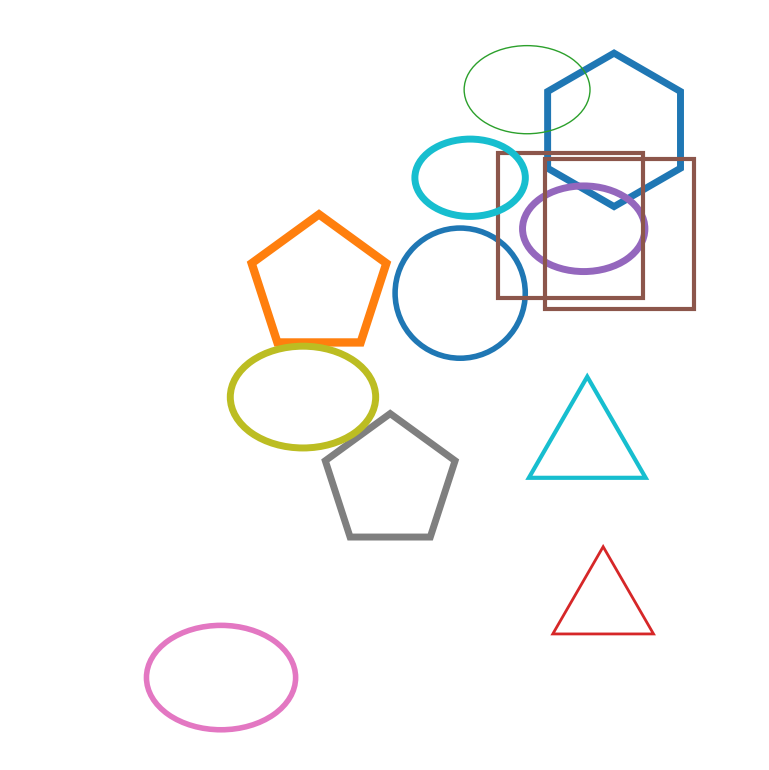[{"shape": "circle", "thickness": 2, "radius": 0.42, "center": [0.598, 0.619]}, {"shape": "hexagon", "thickness": 2.5, "radius": 0.5, "center": [0.797, 0.831]}, {"shape": "pentagon", "thickness": 3, "radius": 0.46, "center": [0.414, 0.63]}, {"shape": "oval", "thickness": 0.5, "radius": 0.41, "center": [0.685, 0.884]}, {"shape": "triangle", "thickness": 1, "radius": 0.38, "center": [0.783, 0.214]}, {"shape": "oval", "thickness": 2.5, "radius": 0.4, "center": [0.758, 0.703]}, {"shape": "square", "thickness": 1.5, "radius": 0.48, "center": [0.805, 0.696]}, {"shape": "square", "thickness": 1.5, "radius": 0.47, "center": [0.741, 0.707]}, {"shape": "oval", "thickness": 2, "radius": 0.48, "center": [0.287, 0.12]}, {"shape": "pentagon", "thickness": 2.5, "radius": 0.44, "center": [0.507, 0.374]}, {"shape": "oval", "thickness": 2.5, "radius": 0.47, "center": [0.393, 0.484]}, {"shape": "triangle", "thickness": 1.5, "radius": 0.44, "center": [0.763, 0.423]}, {"shape": "oval", "thickness": 2.5, "radius": 0.36, "center": [0.611, 0.769]}]